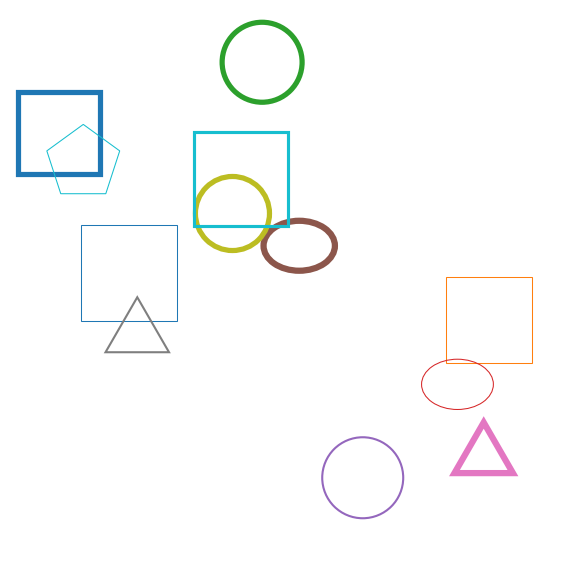[{"shape": "square", "thickness": 2.5, "radius": 0.35, "center": [0.102, 0.769]}, {"shape": "square", "thickness": 0.5, "radius": 0.42, "center": [0.224, 0.527]}, {"shape": "square", "thickness": 0.5, "radius": 0.37, "center": [0.846, 0.445]}, {"shape": "circle", "thickness": 2.5, "radius": 0.35, "center": [0.454, 0.891]}, {"shape": "oval", "thickness": 0.5, "radius": 0.31, "center": [0.792, 0.334]}, {"shape": "circle", "thickness": 1, "radius": 0.35, "center": [0.628, 0.172]}, {"shape": "oval", "thickness": 3, "radius": 0.31, "center": [0.518, 0.574]}, {"shape": "triangle", "thickness": 3, "radius": 0.29, "center": [0.838, 0.209]}, {"shape": "triangle", "thickness": 1, "radius": 0.32, "center": [0.238, 0.421]}, {"shape": "circle", "thickness": 2.5, "radius": 0.32, "center": [0.403, 0.629]}, {"shape": "square", "thickness": 1.5, "radius": 0.41, "center": [0.417, 0.69]}, {"shape": "pentagon", "thickness": 0.5, "radius": 0.33, "center": [0.144, 0.717]}]